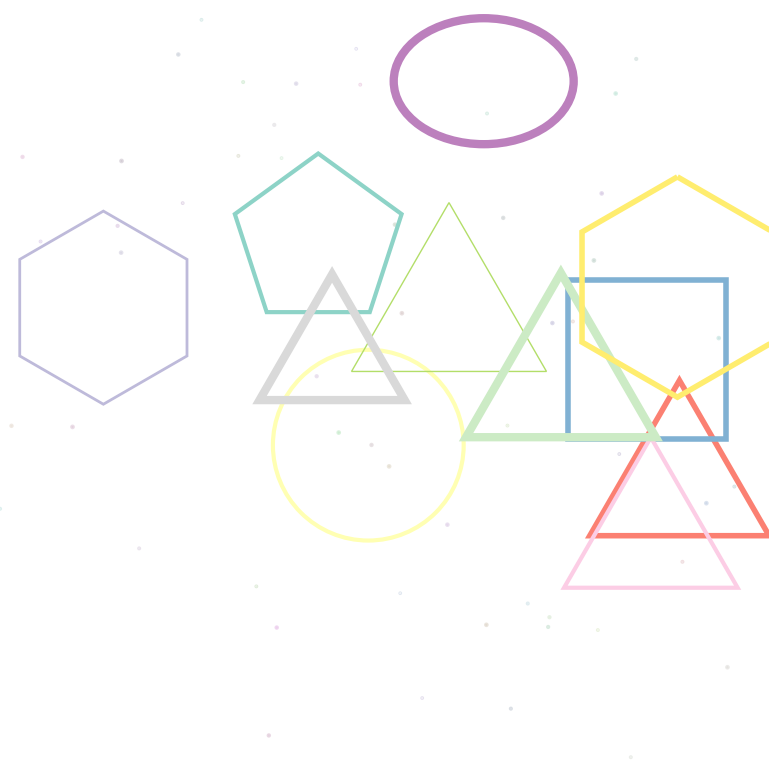[{"shape": "pentagon", "thickness": 1.5, "radius": 0.57, "center": [0.413, 0.687]}, {"shape": "circle", "thickness": 1.5, "radius": 0.62, "center": [0.478, 0.422]}, {"shape": "hexagon", "thickness": 1, "radius": 0.63, "center": [0.134, 0.6]}, {"shape": "triangle", "thickness": 2, "radius": 0.67, "center": [0.882, 0.372]}, {"shape": "square", "thickness": 2, "radius": 0.52, "center": [0.84, 0.533]}, {"shape": "triangle", "thickness": 0.5, "radius": 0.73, "center": [0.583, 0.591]}, {"shape": "triangle", "thickness": 1.5, "radius": 0.65, "center": [0.845, 0.302]}, {"shape": "triangle", "thickness": 3, "radius": 0.54, "center": [0.431, 0.535]}, {"shape": "oval", "thickness": 3, "radius": 0.58, "center": [0.628, 0.895]}, {"shape": "triangle", "thickness": 3, "radius": 0.71, "center": [0.728, 0.503]}, {"shape": "hexagon", "thickness": 2, "radius": 0.72, "center": [0.88, 0.627]}]